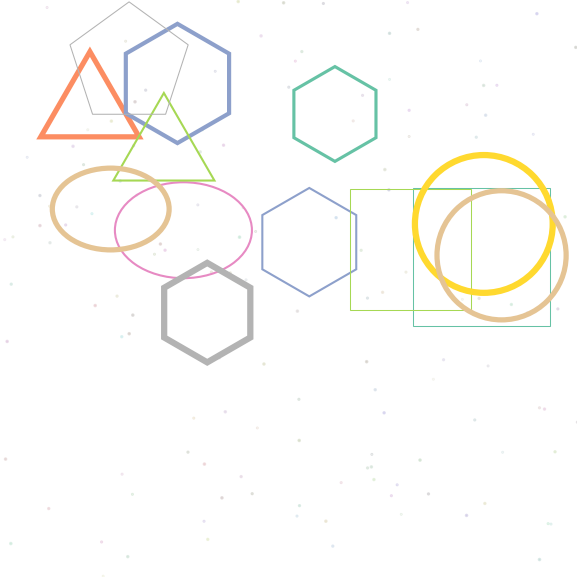[{"shape": "square", "thickness": 0.5, "radius": 0.6, "center": [0.834, 0.554]}, {"shape": "hexagon", "thickness": 1.5, "radius": 0.41, "center": [0.58, 0.802]}, {"shape": "triangle", "thickness": 2.5, "radius": 0.49, "center": [0.156, 0.811]}, {"shape": "hexagon", "thickness": 1, "radius": 0.47, "center": [0.536, 0.58]}, {"shape": "hexagon", "thickness": 2, "radius": 0.52, "center": [0.307, 0.855]}, {"shape": "oval", "thickness": 1, "radius": 0.59, "center": [0.318, 0.6]}, {"shape": "triangle", "thickness": 1, "radius": 0.51, "center": [0.284, 0.737]}, {"shape": "square", "thickness": 0.5, "radius": 0.53, "center": [0.711, 0.567]}, {"shape": "circle", "thickness": 3, "radius": 0.6, "center": [0.838, 0.611]}, {"shape": "circle", "thickness": 2.5, "radius": 0.56, "center": [0.869, 0.557]}, {"shape": "oval", "thickness": 2.5, "radius": 0.51, "center": [0.192, 0.637]}, {"shape": "hexagon", "thickness": 3, "radius": 0.43, "center": [0.359, 0.458]}, {"shape": "pentagon", "thickness": 0.5, "radius": 0.54, "center": [0.224, 0.888]}]